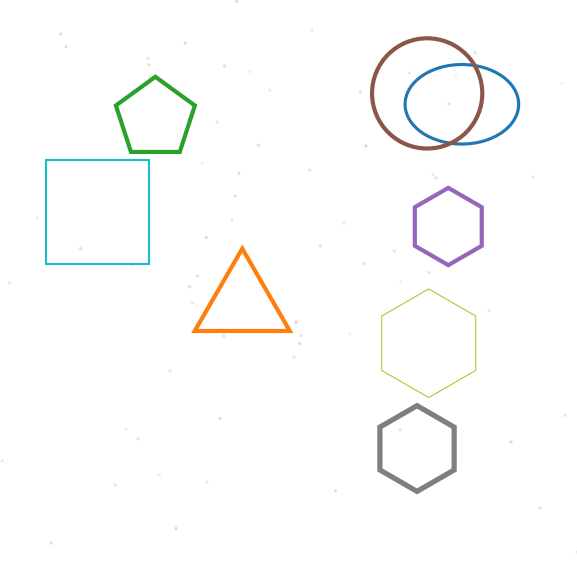[{"shape": "oval", "thickness": 1.5, "radius": 0.49, "center": [0.8, 0.819]}, {"shape": "triangle", "thickness": 2, "radius": 0.48, "center": [0.42, 0.474]}, {"shape": "pentagon", "thickness": 2, "radius": 0.36, "center": [0.269, 0.794]}, {"shape": "hexagon", "thickness": 2, "radius": 0.33, "center": [0.776, 0.607]}, {"shape": "circle", "thickness": 2, "radius": 0.48, "center": [0.74, 0.837]}, {"shape": "hexagon", "thickness": 2.5, "radius": 0.37, "center": [0.722, 0.222]}, {"shape": "hexagon", "thickness": 0.5, "radius": 0.47, "center": [0.742, 0.405]}, {"shape": "square", "thickness": 1, "radius": 0.45, "center": [0.169, 0.632]}]